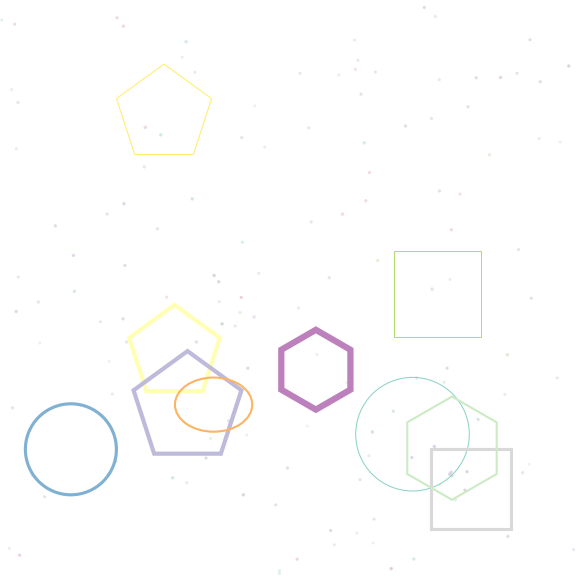[{"shape": "circle", "thickness": 0.5, "radius": 0.49, "center": [0.714, 0.247]}, {"shape": "pentagon", "thickness": 2, "radius": 0.41, "center": [0.302, 0.389]}, {"shape": "pentagon", "thickness": 2, "radius": 0.49, "center": [0.325, 0.293]}, {"shape": "circle", "thickness": 1.5, "radius": 0.39, "center": [0.123, 0.221]}, {"shape": "oval", "thickness": 1, "radius": 0.33, "center": [0.37, 0.298]}, {"shape": "square", "thickness": 0.5, "radius": 0.37, "center": [0.758, 0.49]}, {"shape": "square", "thickness": 1.5, "radius": 0.34, "center": [0.816, 0.153]}, {"shape": "hexagon", "thickness": 3, "radius": 0.35, "center": [0.547, 0.359]}, {"shape": "hexagon", "thickness": 1, "radius": 0.45, "center": [0.783, 0.223]}, {"shape": "pentagon", "thickness": 0.5, "radius": 0.43, "center": [0.284, 0.802]}]